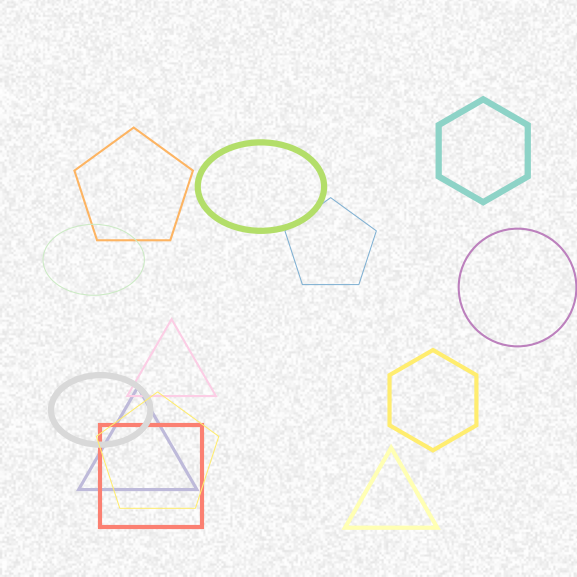[{"shape": "hexagon", "thickness": 3, "radius": 0.45, "center": [0.837, 0.738]}, {"shape": "triangle", "thickness": 2, "radius": 0.46, "center": [0.677, 0.131]}, {"shape": "triangle", "thickness": 1.5, "radius": 0.59, "center": [0.239, 0.21]}, {"shape": "square", "thickness": 2, "radius": 0.44, "center": [0.262, 0.175]}, {"shape": "pentagon", "thickness": 0.5, "radius": 0.42, "center": [0.573, 0.574]}, {"shape": "pentagon", "thickness": 1, "radius": 0.54, "center": [0.231, 0.67]}, {"shape": "oval", "thickness": 3, "radius": 0.55, "center": [0.452, 0.676]}, {"shape": "triangle", "thickness": 1, "radius": 0.44, "center": [0.297, 0.358]}, {"shape": "oval", "thickness": 3, "radius": 0.43, "center": [0.174, 0.289]}, {"shape": "circle", "thickness": 1, "radius": 0.51, "center": [0.896, 0.501]}, {"shape": "oval", "thickness": 0.5, "radius": 0.44, "center": [0.162, 0.549]}, {"shape": "pentagon", "thickness": 0.5, "radius": 0.56, "center": [0.273, 0.209]}, {"shape": "hexagon", "thickness": 2, "radius": 0.43, "center": [0.75, 0.306]}]